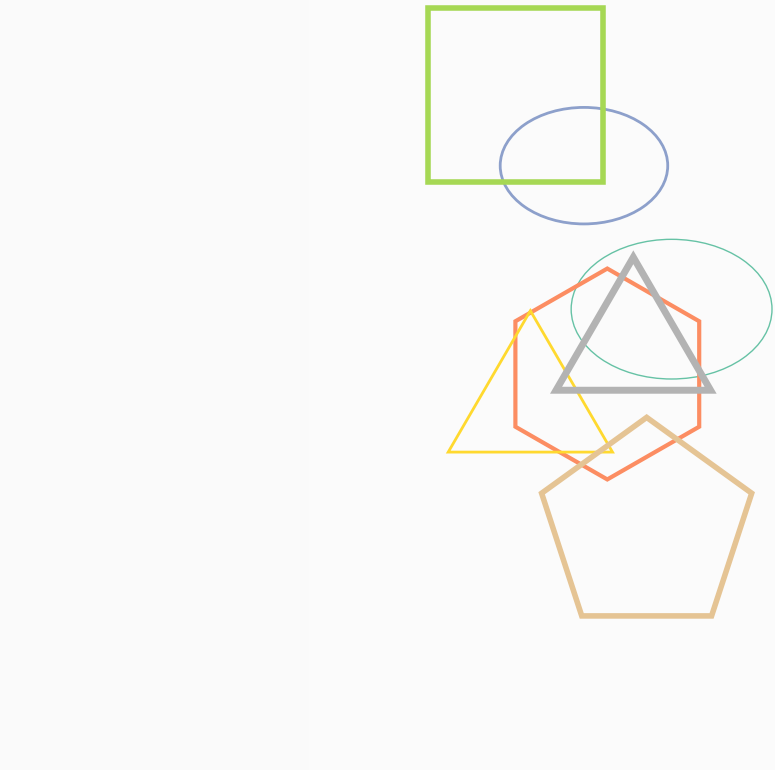[{"shape": "oval", "thickness": 0.5, "radius": 0.65, "center": [0.867, 0.598]}, {"shape": "hexagon", "thickness": 1.5, "radius": 0.68, "center": [0.784, 0.514]}, {"shape": "oval", "thickness": 1, "radius": 0.54, "center": [0.754, 0.785]}, {"shape": "square", "thickness": 2, "radius": 0.57, "center": [0.665, 0.877]}, {"shape": "triangle", "thickness": 1, "radius": 0.61, "center": [0.684, 0.474]}, {"shape": "pentagon", "thickness": 2, "radius": 0.71, "center": [0.834, 0.315]}, {"shape": "triangle", "thickness": 2.5, "radius": 0.58, "center": [0.817, 0.551]}]